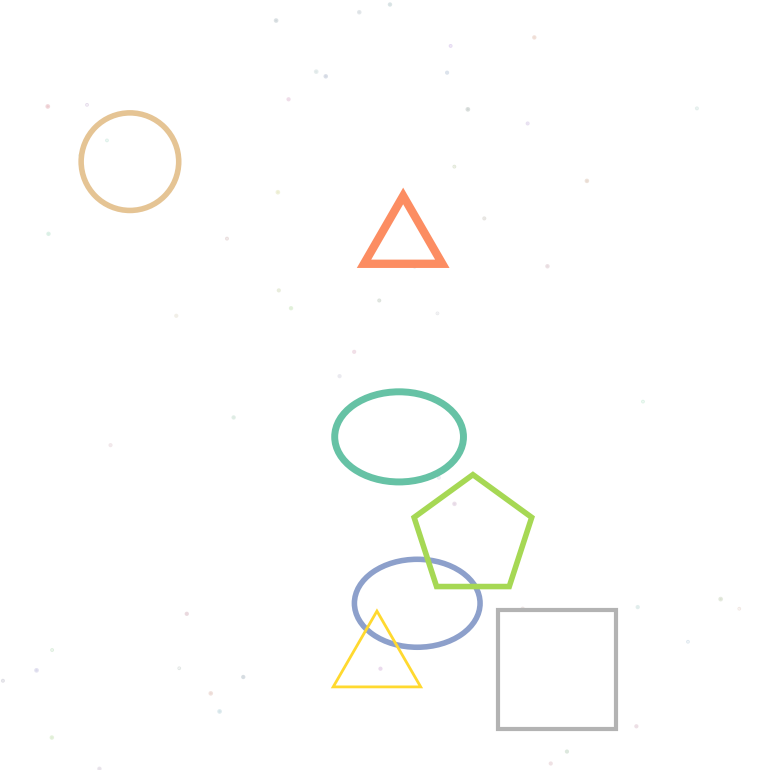[{"shape": "oval", "thickness": 2.5, "radius": 0.42, "center": [0.518, 0.433]}, {"shape": "triangle", "thickness": 3, "radius": 0.29, "center": [0.524, 0.687]}, {"shape": "oval", "thickness": 2, "radius": 0.41, "center": [0.542, 0.217]}, {"shape": "pentagon", "thickness": 2, "radius": 0.4, "center": [0.614, 0.303]}, {"shape": "triangle", "thickness": 1, "radius": 0.33, "center": [0.49, 0.141]}, {"shape": "circle", "thickness": 2, "radius": 0.32, "center": [0.169, 0.79]}, {"shape": "square", "thickness": 1.5, "radius": 0.38, "center": [0.723, 0.131]}]